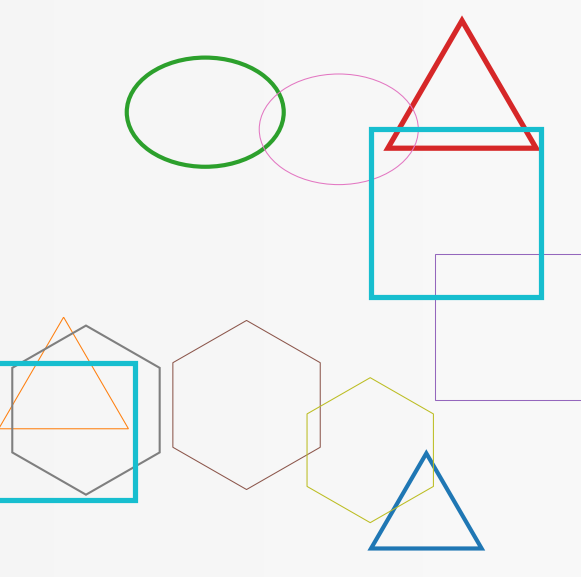[{"shape": "triangle", "thickness": 2, "radius": 0.55, "center": [0.733, 0.104]}, {"shape": "triangle", "thickness": 0.5, "radius": 0.64, "center": [0.109, 0.321]}, {"shape": "oval", "thickness": 2, "radius": 0.68, "center": [0.353, 0.805]}, {"shape": "triangle", "thickness": 2.5, "radius": 0.74, "center": [0.795, 0.816]}, {"shape": "square", "thickness": 0.5, "radius": 0.63, "center": [0.874, 0.433]}, {"shape": "hexagon", "thickness": 0.5, "radius": 0.73, "center": [0.424, 0.298]}, {"shape": "oval", "thickness": 0.5, "radius": 0.68, "center": [0.583, 0.775]}, {"shape": "hexagon", "thickness": 1, "radius": 0.73, "center": [0.148, 0.289]}, {"shape": "hexagon", "thickness": 0.5, "radius": 0.63, "center": [0.637, 0.22]}, {"shape": "square", "thickness": 2.5, "radius": 0.59, "center": [0.113, 0.252]}, {"shape": "square", "thickness": 2.5, "radius": 0.73, "center": [0.784, 0.63]}]